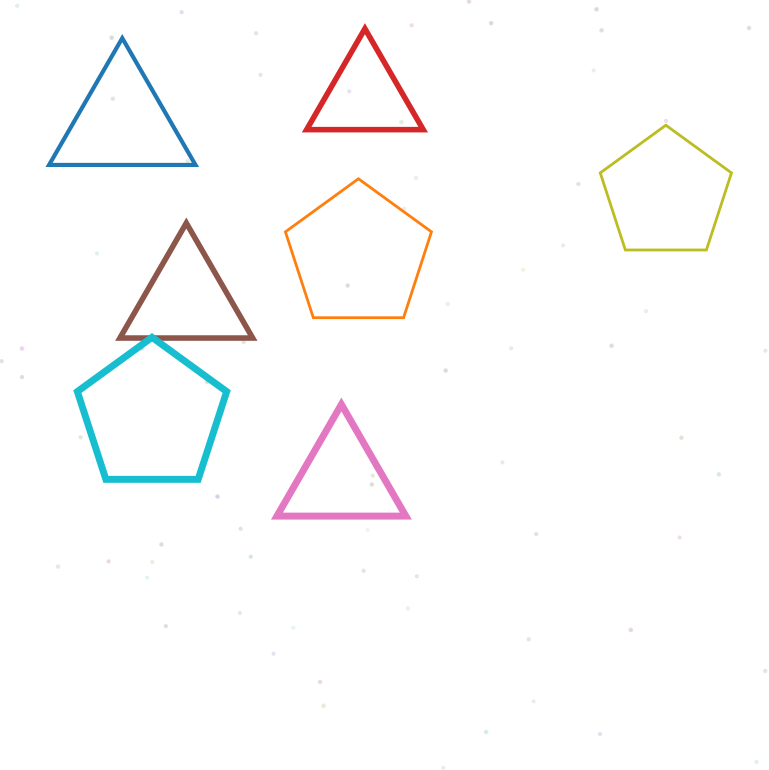[{"shape": "triangle", "thickness": 1.5, "radius": 0.55, "center": [0.159, 0.841]}, {"shape": "pentagon", "thickness": 1, "radius": 0.5, "center": [0.466, 0.668]}, {"shape": "triangle", "thickness": 2, "radius": 0.44, "center": [0.474, 0.875]}, {"shape": "triangle", "thickness": 2, "radius": 0.5, "center": [0.242, 0.611]}, {"shape": "triangle", "thickness": 2.5, "radius": 0.48, "center": [0.443, 0.378]}, {"shape": "pentagon", "thickness": 1, "radius": 0.45, "center": [0.865, 0.748]}, {"shape": "pentagon", "thickness": 2.5, "radius": 0.51, "center": [0.197, 0.46]}]